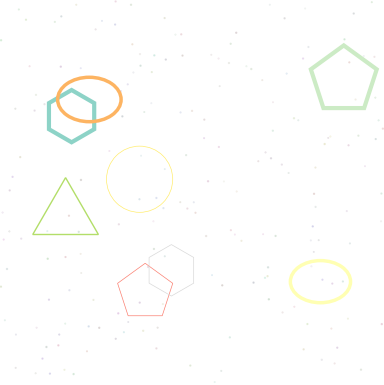[{"shape": "hexagon", "thickness": 3, "radius": 0.34, "center": [0.186, 0.698]}, {"shape": "oval", "thickness": 2.5, "radius": 0.39, "center": [0.832, 0.268]}, {"shape": "pentagon", "thickness": 0.5, "radius": 0.38, "center": [0.377, 0.241]}, {"shape": "oval", "thickness": 2.5, "radius": 0.41, "center": [0.232, 0.742]}, {"shape": "triangle", "thickness": 1, "radius": 0.49, "center": [0.17, 0.44]}, {"shape": "hexagon", "thickness": 0.5, "radius": 0.33, "center": [0.445, 0.298]}, {"shape": "pentagon", "thickness": 3, "radius": 0.45, "center": [0.893, 0.792]}, {"shape": "circle", "thickness": 0.5, "radius": 0.43, "center": [0.363, 0.534]}]